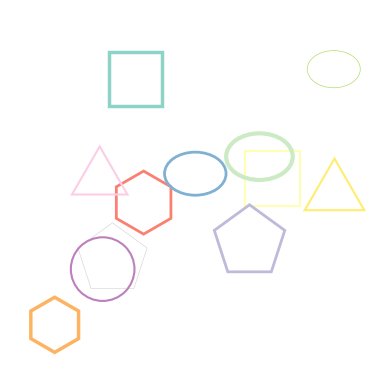[{"shape": "square", "thickness": 2.5, "radius": 0.35, "center": [0.352, 0.795]}, {"shape": "square", "thickness": 1.5, "radius": 0.36, "center": [0.708, 0.536]}, {"shape": "pentagon", "thickness": 2, "radius": 0.48, "center": [0.648, 0.372]}, {"shape": "hexagon", "thickness": 2, "radius": 0.41, "center": [0.373, 0.474]}, {"shape": "oval", "thickness": 2, "radius": 0.4, "center": [0.507, 0.549]}, {"shape": "hexagon", "thickness": 2.5, "radius": 0.36, "center": [0.142, 0.156]}, {"shape": "oval", "thickness": 0.5, "radius": 0.34, "center": [0.867, 0.82]}, {"shape": "triangle", "thickness": 1.5, "radius": 0.42, "center": [0.259, 0.536]}, {"shape": "pentagon", "thickness": 0.5, "radius": 0.47, "center": [0.292, 0.327]}, {"shape": "circle", "thickness": 1.5, "radius": 0.41, "center": [0.267, 0.301]}, {"shape": "oval", "thickness": 3, "radius": 0.43, "center": [0.674, 0.593]}, {"shape": "triangle", "thickness": 1.5, "radius": 0.45, "center": [0.869, 0.499]}]